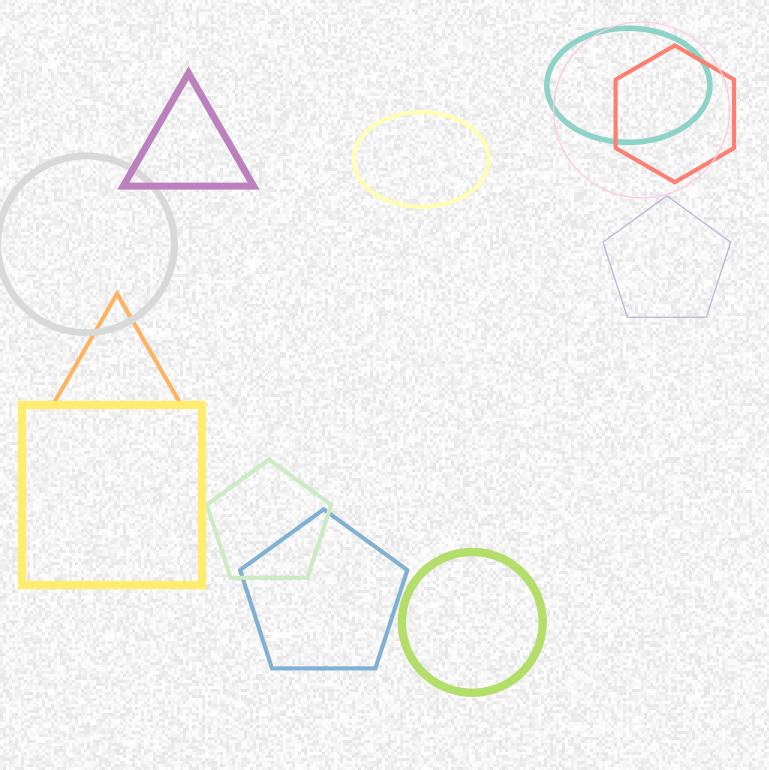[{"shape": "oval", "thickness": 2, "radius": 0.53, "center": [0.816, 0.889]}, {"shape": "oval", "thickness": 1.5, "radius": 0.44, "center": [0.547, 0.793]}, {"shape": "pentagon", "thickness": 0.5, "radius": 0.44, "center": [0.866, 0.659]}, {"shape": "hexagon", "thickness": 1.5, "radius": 0.44, "center": [0.876, 0.852]}, {"shape": "pentagon", "thickness": 1.5, "radius": 0.57, "center": [0.42, 0.224]}, {"shape": "triangle", "thickness": 1.5, "radius": 0.49, "center": [0.152, 0.521]}, {"shape": "circle", "thickness": 3, "radius": 0.46, "center": [0.613, 0.192]}, {"shape": "circle", "thickness": 0.5, "radius": 0.57, "center": [0.833, 0.857]}, {"shape": "circle", "thickness": 2.5, "radius": 0.57, "center": [0.112, 0.683]}, {"shape": "triangle", "thickness": 2.5, "radius": 0.49, "center": [0.245, 0.807]}, {"shape": "pentagon", "thickness": 1.5, "radius": 0.42, "center": [0.349, 0.318]}, {"shape": "square", "thickness": 3, "radius": 0.58, "center": [0.146, 0.357]}]